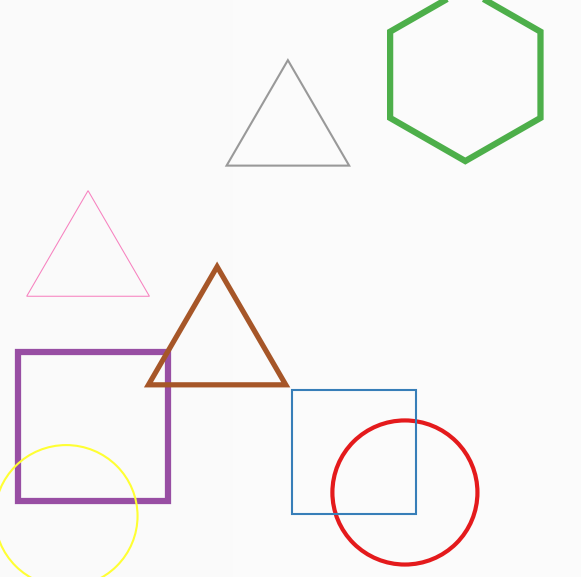[{"shape": "circle", "thickness": 2, "radius": 0.62, "center": [0.697, 0.146]}, {"shape": "square", "thickness": 1, "radius": 0.53, "center": [0.609, 0.217]}, {"shape": "hexagon", "thickness": 3, "radius": 0.75, "center": [0.801, 0.87]}, {"shape": "square", "thickness": 3, "radius": 0.64, "center": [0.161, 0.26]}, {"shape": "circle", "thickness": 1, "radius": 0.61, "center": [0.114, 0.106]}, {"shape": "triangle", "thickness": 2.5, "radius": 0.68, "center": [0.374, 0.401]}, {"shape": "triangle", "thickness": 0.5, "radius": 0.61, "center": [0.151, 0.547]}, {"shape": "triangle", "thickness": 1, "radius": 0.61, "center": [0.495, 0.773]}]